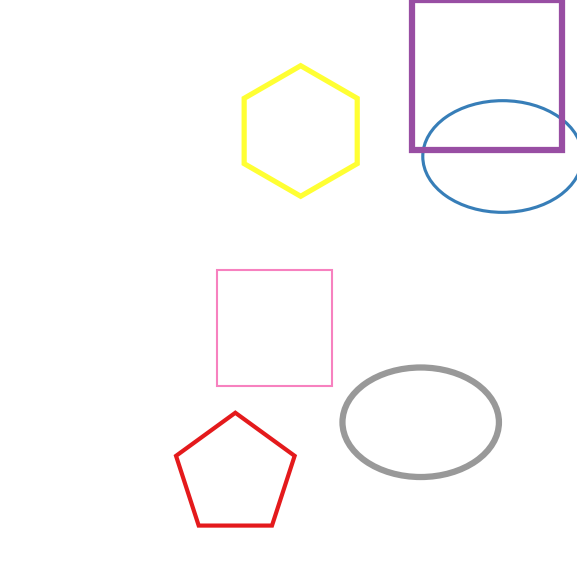[{"shape": "pentagon", "thickness": 2, "radius": 0.54, "center": [0.408, 0.176]}, {"shape": "oval", "thickness": 1.5, "radius": 0.69, "center": [0.87, 0.728]}, {"shape": "square", "thickness": 3, "radius": 0.65, "center": [0.843, 0.87]}, {"shape": "hexagon", "thickness": 2.5, "radius": 0.57, "center": [0.521, 0.772]}, {"shape": "square", "thickness": 1, "radius": 0.5, "center": [0.475, 0.432]}, {"shape": "oval", "thickness": 3, "radius": 0.68, "center": [0.728, 0.268]}]